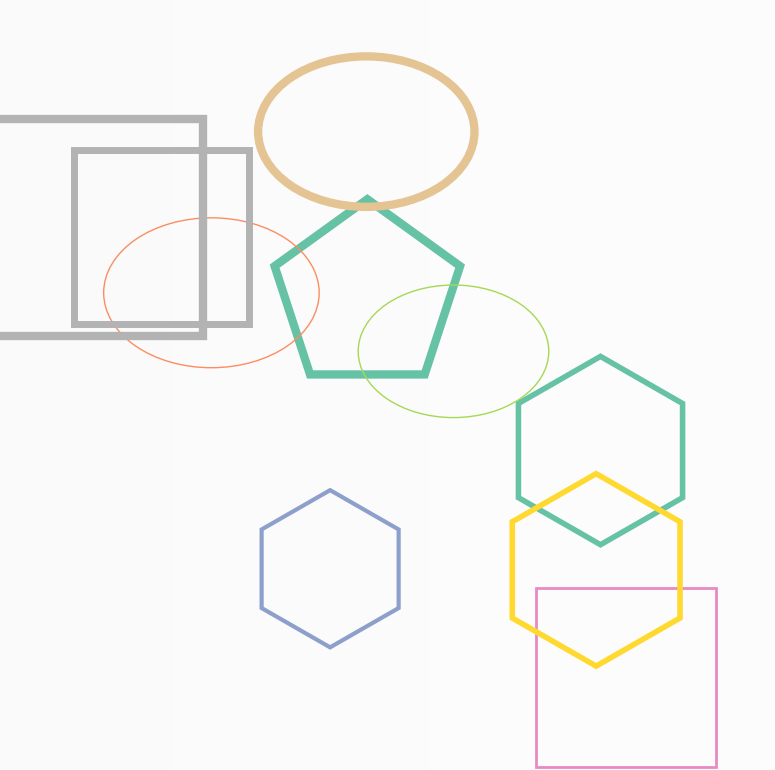[{"shape": "hexagon", "thickness": 2, "radius": 0.61, "center": [0.775, 0.415]}, {"shape": "pentagon", "thickness": 3, "radius": 0.63, "center": [0.474, 0.615]}, {"shape": "oval", "thickness": 0.5, "radius": 0.7, "center": [0.273, 0.62]}, {"shape": "hexagon", "thickness": 1.5, "radius": 0.51, "center": [0.426, 0.261]}, {"shape": "square", "thickness": 1, "radius": 0.58, "center": [0.808, 0.12]}, {"shape": "oval", "thickness": 0.5, "radius": 0.61, "center": [0.585, 0.544]}, {"shape": "hexagon", "thickness": 2, "radius": 0.62, "center": [0.769, 0.26]}, {"shape": "oval", "thickness": 3, "radius": 0.7, "center": [0.473, 0.829]}, {"shape": "square", "thickness": 2.5, "radius": 0.57, "center": [0.208, 0.692]}, {"shape": "square", "thickness": 3, "radius": 0.7, "center": [0.122, 0.705]}]